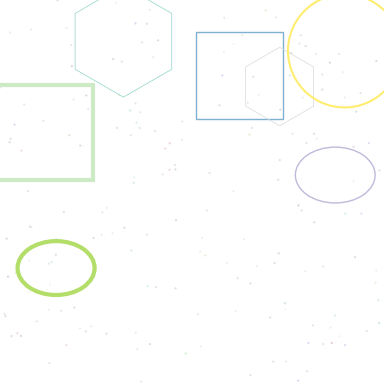[{"shape": "hexagon", "thickness": 0.5, "radius": 0.72, "center": [0.321, 0.893]}, {"shape": "oval", "thickness": 1, "radius": 0.52, "center": [0.871, 0.545]}, {"shape": "square", "thickness": 1, "radius": 0.56, "center": [0.622, 0.805]}, {"shape": "oval", "thickness": 3, "radius": 0.5, "center": [0.146, 0.304]}, {"shape": "hexagon", "thickness": 0.5, "radius": 0.51, "center": [0.726, 0.775]}, {"shape": "square", "thickness": 3, "radius": 0.62, "center": [0.118, 0.656]}, {"shape": "circle", "thickness": 1.5, "radius": 0.74, "center": [0.895, 0.868]}]